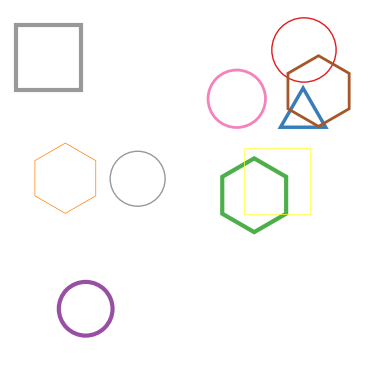[{"shape": "circle", "thickness": 1, "radius": 0.42, "center": [0.79, 0.87]}, {"shape": "triangle", "thickness": 2.5, "radius": 0.34, "center": [0.787, 0.703]}, {"shape": "hexagon", "thickness": 3, "radius": 0.48, "center": [0.66, 0.493]}, {"shape": "circle", "thickness": 3, "radius": 0.35, "center": [0.223, 0.198]}, {"shape": "hexagon", "thickness": 0.5, "radius": 0.46, "center": [0.17, 0.537]}, {"shape": "square", "thickness": 0.5, "radius": 0.43, "center": [0.72, 0.53]}, {"shape": "hexagon", "thickness": 2, "radius": 0.46, "center": [0.827, 0.764]}, {"shape": "circle", "thickness": 2, "radius": 0.37, "center": [0.615, 0.743]}, {"shape": "circle", "thickness": 1, "radius": 0.36, "center": [0.358, 0.536]}, {"shape": "square", "thickness": 3, "radius": 0.42, "center": [0.127, 0.85]}]